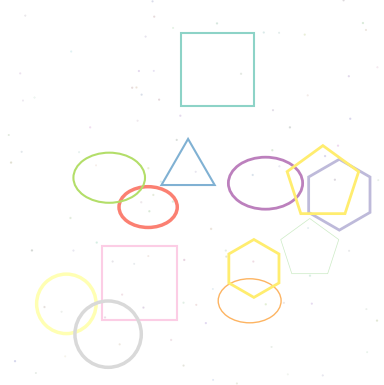[{"shape": "square", "thickness": 1.5, "radius": 0.47, "center": [0.565, 0.819]}, {"shape": "circle", "thickness": 2.5, "radius": 0.39, "center": [0.172, 0.211]}, {"shape": "hexagon", "thickness": 2, "radius": 0.46, "center": [0.881, 0.494]}, {"shape": "oval", "thickness": 2.5, "radius": 0.38, "center": [0.385, 0.462]}, {"shape": "triangle", "thickness": 1.5, "radius": 0.4, "center": [0.489, 0.559]}, {"shape": "oval", "thickness": 1, "radius": 0.41, "center": [0.648, 0.219]}, {"shape": "oval", "thickness": 1.5, "radius": 0.46, "center": [0.284, 0.538]}, {"shape": "square", "thickness": 1.5, "radius": 0.48, "center": [0.362, 0.265]}, {"shape": "circle", "thickness": 2.5, "radius": 0.43, "center": [0.281, 0.132]}, {"shape": "oval", "thickness": 2, "radius": 0.48, "center": [0.69, 0.524]}, {"shape": "pentagon", "thickness": 0.5, "radius": 0.4, "center": [0.805, 0.353]}, {"shape": "pentagon", "thickness": 2, "radius": 0.49, "center": [0.839, 0.524]}, {"shape": "hexagon", "thickness": 2, "radius": 0.38, "center": [0.659, 0.303]}]